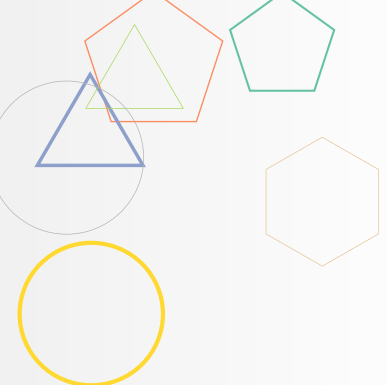[{"shape": "pentagon", "thickness": 1.5, "radius": 0.71, "center": [0.728, 0.879]}, {"shape": "pentagon", "thickness": 1, "radius": 0.94, "center": [0.397, 0.836]}, {"shape": "triangle", "thickness": 2.5, "radius": 0.79, "center": [0.233, 0.649]}, {"shape": "triangle", "thickness": 0.5, "radius": 0.73, "center": [0.347, 0.791]}, {"shape": "circle", "thickness": 3, "radius": 0.92, "center": [0.236, 0.184]}, {"shape": "hexagon", "thickness": 0.5, "radius": 0.84, "center": [0.832, 0.476]}, {"shape": "circle", "thickness": 0.5, "radius": 0.99, "center": [0.172, 0.591]}]